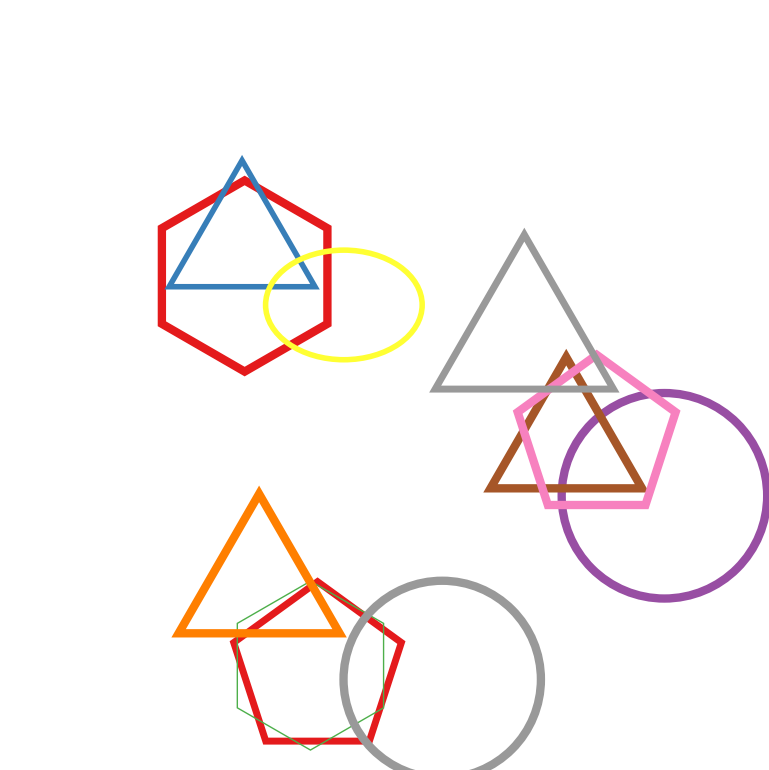[{"shape": "pentagon", "thickness": 2.5, "radius": 0.57, "center": [0.412, 0.13]}, {"shape": "hexagon", "thickness": 3, "radius": 0.62, "center": [0.318, 0.642]}, {"shape": "triangle", "thickness": 2, "radius": 0.55, "center": [0.314, 0.682]}, {"shape": "hexagon", "thickness": 0.5, "radius": 0.55, "center": [0.403, 0.136]}, {"shape": "circle", "thickness": 3, "radius": 0.67, "center": [0.863, 0.356]}, {"shape": "triangle", "thickness": 3, "radius": 0.6, "center": [0.336, 0.238]}, {"shape": "oval", "thickness": 2, "radius": 0.51, "center": [0.447, 0.604]}, {"shape": "triangle", "thickness": 3, "radius": 0.57, "center": [0.735, 0.423]}, {"shape": "pentagon", "thickness": 3, "radius": 0.54, "center": [0.775, 0.431]}, {"shape": "circle", "thickness": 3, "radius": 0.64, "center": [0.574, 0.118]}, {"shape": "triangle", "thickness": 2.5, "radius": 0.67, "center": [0.681, 0.562]}]